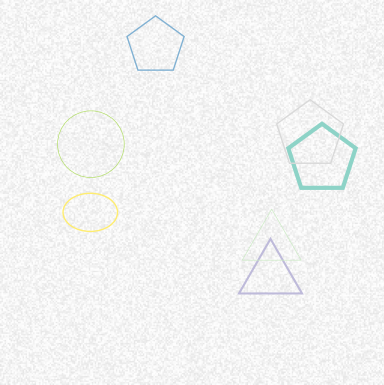[{"shape": "pentagon", "thickness": 3, "radius": 0.46, "center": [0.836, 0.587]}, {"shape": "triangle", "thickness": 1.5, "radius": 0.47, "center": [0.703, 0.285]}, {"shape": "pentagon", "thickness": 1, "radius": 0.39, "center": [0.404, 0.881]}, {"shape": "circle", "thickness": 0.5, "radius": 0.43, "center": [0.236, 0.625]}, {"shape": "pentagon", "thickness": 1, "radius": 0.46, "center": [0.805, 0.65]}, {"shape": "triangle", "thickness": 0.5, "radius": 0.44, "center": [0.706, 0.368]}, {"shape": "oval", "thickness": 1, "radius": 0.35, "center": [0.235, 0.448]}]